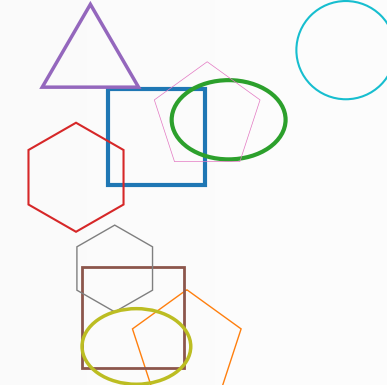[{"shape": "square", "thickness": 3, "radius": 0.63, "center": [0.405, 0.645]}, {"shape": "pentagon", "thickness": 1, "radius": 0.74, "center": [0.482, 0.1]}, {"shape": "oval", "thickness": 3, "radius": 0.73, "center": [0.59, 0.689]}, {"shape": "hexagon", "thickness": 1.5, "radius": 0.71, "center": [0.196, 0.54]}, {"shape": "triangle", "thickness": 2.5, "radius": 0.72, "center": [0.233, 0.845]}, {"shape": "square", "thickness": 2, "radius": 0.66, "center": [0.344, 0.175]}, {"shape": "pentagon", "thickness": 0.5, "radius": 0.72, "center": [0.535, 0.696]}, {"shape": "hexagon", "thickness": 1, "radius": 0.56, "center": [0.296, 0.303]}, {"shape": "oval", "thickness": 2.5, "radius": 0.7, "center": [0.352, 0.1]}, {"shape": "circle", "thickness": 1.5, "radius": 0.64, "center": [0.892, 0.87]}]